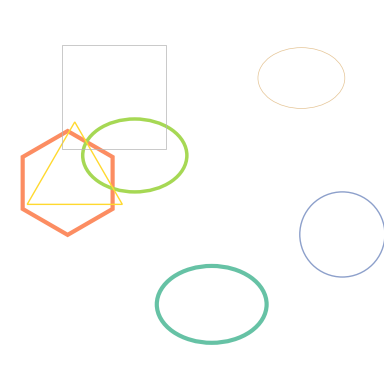[{"shape": "oval", "thickness": 3, "radius": 0.71, "center": [0.55, 0.209]}, {"shape": "hexagon", "thickness": 3, "radius": 0.67, "center": [0.176, 0.525]}, {"shape": "circle", "thickness": 1, "radius": 0.55, "center": [0.889, 0.391]}, {"shape": "oval", "thickness": 2.5, "radius": 0.68, "center": [0.35, 0.596]}, {"shape": "triangle", "thickness": 1, "radius": 0.71, "center": [0.194, 0.541]}, {"shape": "oval", "thickness": 0.5, "radius": 0.56, "center": [0.783, 0.797]}, {"shape": "square", "thickness": 0.5, "radius": 0.67, "center": [0.296, 0.748]}]